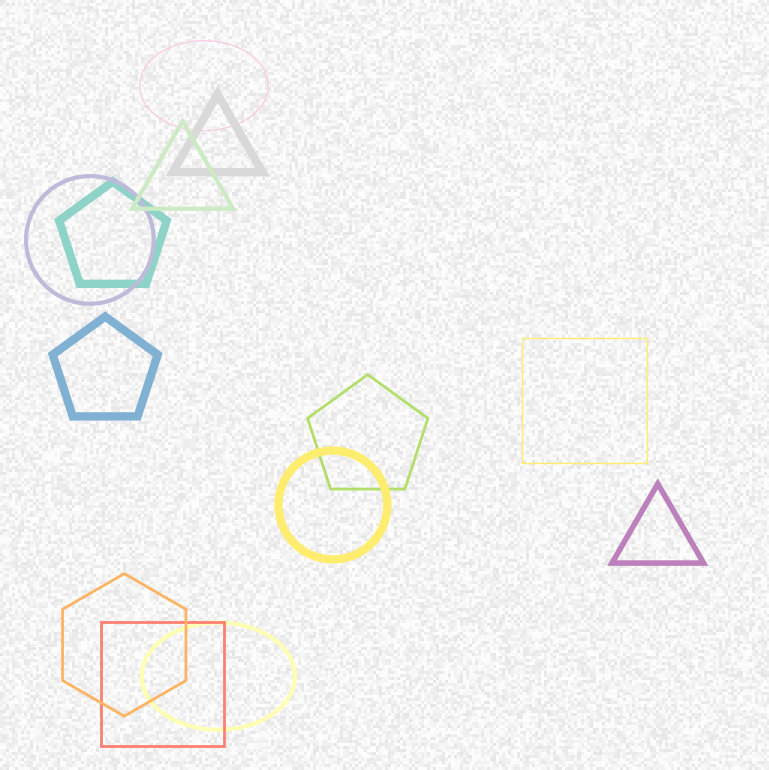[{"shape": "pentagon", "thickness": 3, "radius": 0.37, "center": [0.147, 0.691]}, {"shape": "oval", "thickness": 1.5, "radius": 0.5, "center": [0.284, 0.122]}, {"shape": "circle", "thickness": 1.5, "radius": 0.41, "center": [0.117, 0.688]}, {"shape": "square", "thickness": 1, "radius": 0.4, "center": [0.211, 0.112]}, {"shape": "pentagon", "thickness": 3, "radius": 0.36, "center": [0.137, 0.517]}, {"shape": "hexagon", "thickness": 1, "radius": 0.46, "center": [0.161, 0.162]}, {"shape": "pentagon", "thickness": 1, "radius": 0.41, "center": [0.478, 0.431]}, {"shape": "oval", "thickness": 0.5, "radius": 0.42, "center": [0.265, 0.889]}, {"shape": "triangle", "thickness": 3, "radius": 0.34, "center": [0.283, 0.81]}, {"shape": "triangle", "thickness": 2, "radius": 0.34, "center": [0.854, 0.303]}, {"shape": "triangle", "thickness": 1.5, "radius": 0.38, "center": [0.237, 0.767]}, {"shape": "square", "thickness": 0.5, "radius": 0.41, "center": [0.759, 0.48]}, {"shape": "circle", "thickness": 3, "radius": 0.35, "center": [0.432, 0.344]}]